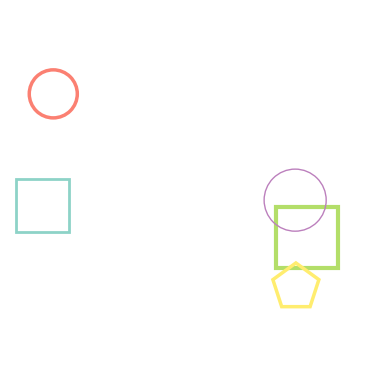[{"shape": "square", "thickness": 2, "radius": 0.35, "center": [0.111, 0.466]}, {"shape": "circle", "thickness": 2.5, "radius": 0.31, "center": [0.138, 0.756]}, {"shape": "square", "thickness": 3, "radius": 0.4, "center": [0.797, 0.383]}, {"shape": "circle", "thickness": 1, "radius": 0.4, "center": [0.767, 0.48]}, {"shape": "pentagon", "thickness": 2.5, "radius": 0.31, "center": [0.769, 0.254]}]